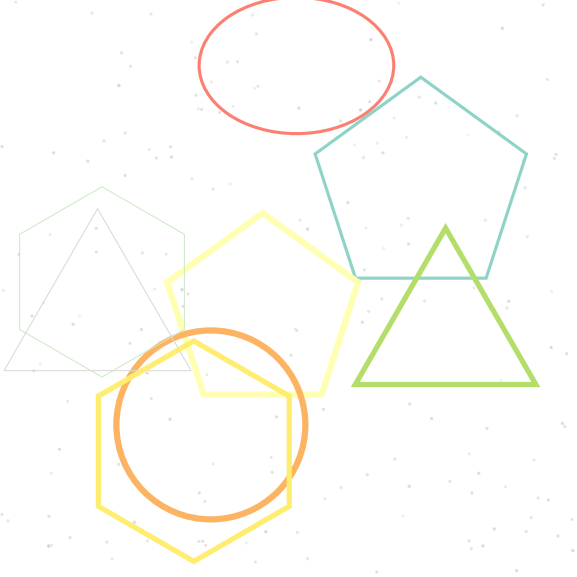[{"shape": "pentagon", "thickness": 1.5, "radius": 0.96, "center": [0.729, 0.673]}, {"shape": "pentagon", "thickness": 3, "radius": 0.87, "center": [0.455, 0.456]}, {"shape": "oval", "thickness": 1.5, "radius": 0.84, "center": [0.513, 0.886]}, {"shape": "circle", "thickness": 3, "radius": 0.82, "center": [0.365, 0.263]}, {"shape": "triangle", "thickness": 2.5, "radius": 0.9, "center": [0.772, 0.424]}, {"shape": "triangle", "thickness": 0.5, "radius": 0.93, "center": [0.169, 0.451]}, {"shape": "hexagon", "thickness": 0.5, "radius": 0.82, "center": [0.177, 0.511]}, {"shape": "hexagon", "thickness": 2.5, "radius": 0.95, "center": [0.336, 0.218]}]